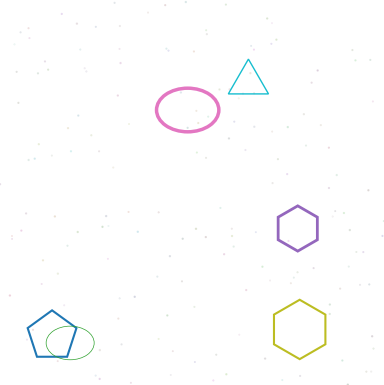[{"shape": "pentagon", "thickness": 1.5, "radius": 0.33, "center": [0.135, 0.127]}, {"shape": "oval", "thickness": 0.5, "radius": 0.31, "center": [0.182, 0.109]}, {"shape": "hexagon", "thickness": 2, "radius": 0.29, "center": [0.773, 0.407]}, {"shape": "oval", "thickness": 2.5, "radius": 0.4, "center": [0.488, 0.714]}, {"shape": "hexagon", "thickness": 1.5, "radius": 0.39, "center": [0.778, 0.144]}, {"shape": "triangle", "thickness": 1, "radius": 0.3, "center": [0.645, 0.786]}]